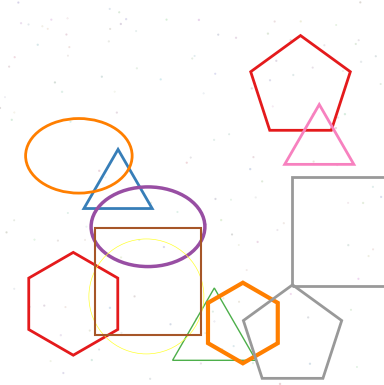[{"shape": "pentagon", "thickness": 2, "radius": 0.68, "center": [0.781, 0.772]}, {"shape": "hexagon", "thickness": 2, "radius": 0.67, "center": [0.19, 0.211]}, {"shape": "triangle", "thickness": 2, "radius": 0.51, "center": [0.307, 0.51]}, {"shape": "triangle", "thickness": 1, "radius": 0.63, "center": [0.557, 0.127]}, {"shape": "oval", "thickness": 2.5, "radius": 0.74, "center": [0.384, 0.411]}, {"shape": "hexagon", "thickness": 3, "radius": 0.52, "center": [0.631, 0.161]}, {"shape": "oval", "thickness": 2, "radius": 0.69, "center": [0.205, 0.595]}, {"shape": "circle", "thickness": 0.5, "radius": 0.75, "center": [0.38, 0.23]}, {"shape": "square", "thickness": 1.5, "radius": 0.69, "center": [0.384, 0.269]}, {"shape": "triangle", "thickness": 2, "radius": 0.52, "center": [0.829, 0.625]}, {"shape": "pentagon", "thickness": 2, "radius": 0.67, "center": [0.76, 0.126]}, {"shape": "square", "thickness": 2, "radius": 0.7, "center": [0.9, 0.399]}]